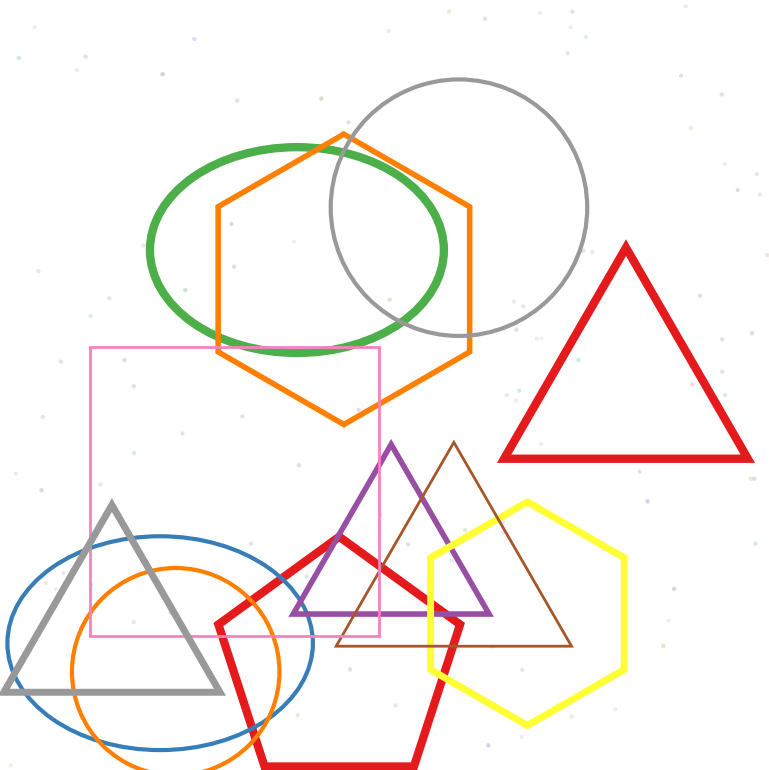[{"shape": "triangle", "thickness": 3, "radius": 0.91, "center": [0.813, 0.496]}, {"shape": "pentagon", "thickness": 3, "radius": 0.82, "center": [0.441, 0.138]}, {"shape": "oval", "thickness": 1.5, "radius": 0.99, "center": [0.208, 0.165]}, {"shape": "oval", "thickness": 3, "radius": 0.95, "center": [0.386, 0.675]}, {"shape": "triangle", "thickness": 2, "radius": 0.73, "center": [0.508, 0.276]}, {"shape": "hexagon", "thickness": 2, "radius": 0.94, "center": [0.447, 0.637]}, {"shape": "circle", "thickness": 1.5, "radius": 0.67, "center": [0.228, 0.128]}, {"shape": "hexagon", "thickness": 2.5, "radius": 0.73, "center": [0.685, 0.203]}, {"shape": "triangle", "thickness": 1, "radius": 0.88, "center": [0.589, 0.249]}, {"shape": "square", "thickness": 1, "radius": 0.94, "center": [0.305, 0.362]}, {"shape": "circle", "thickness": 1.5, "radius": 0.83, "center": [0.596, 0.73]}, {"shape": "triangle", "thickness": 2.5, "radius": 0.81, "center": [0.145, 0.182]}]